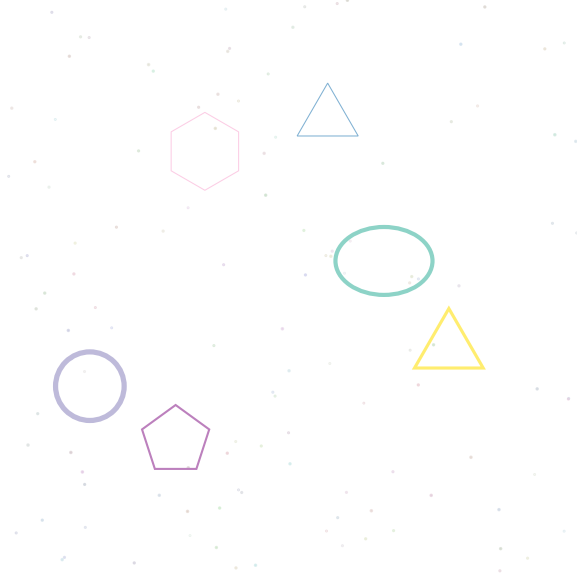[{"shape": "oval", "thickness": 2, "radius": 0.42, "center": [0.665, 0.547]}, {"shape": "circle", "thickness": 2.5, "radius": 0.3, "center": [0.156, 0.33]}, {"shape": "triangle", "thickness": 0.5, "radius": 0.31, "center": [0.567, 0.794]}, {"shape": "hexagon", "thickness": 0.5, "radius": 0.34, "center": [0.355, 0.737]}, {"shape": "pentagon", "thickness": 1, "radius": 0.31, "center": [0.304, 0.237]}, {"shape": "triangle", "thickness": 1.5, "radius": 0.34, "center": [0.777, 0.396]}]